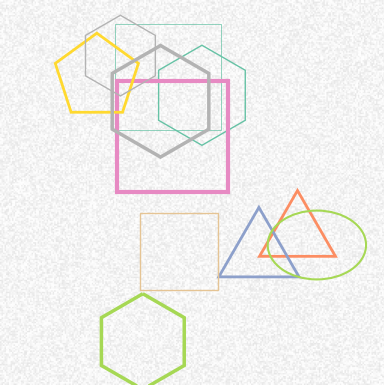[{"shape": "hexagon", "thickness": 1, "radius": 0.65, "center": [0.525, 0.753]}, {"shape": "square", "thickness": 0.5, "radius": 0.69, "center": [0.436, 0.799]}, {"shape": "triangle", "thickness": 2, "radius": 0.57, "center": [0.773, 0.391]}, {"shape": "triangle", "thickness": 2, "radius": 0.6, "center": [0.672, 0.341]}, {"shape": "square", "thickness": 3, "radius": 0.72, "center": [0.447, 0.645]}, {"shape": "hexagon", "thickness": 2.5, "radius": 0.62, "center": [0.371, 0.113]}, {"shape": "oval", "thickness": 1.5, "radius": 0.64, "center": [0.823, 0.364]}, {"shape": "pentagon", "thickness": 2, "radius": 0.57, "center": [0.252, 0.8]}, {"shape": "square", "thickness": 1, "radius": 0.5, "center": [0.464, 0.347]}, {"shape": "hexagon", "thickness": 2.5, "radius": 0.72, "center": [0.417, 0.737]}, {"shape": "hexagon", "thickness": 1, "radius": 0.52, "center": [0.313, 0.856]}]